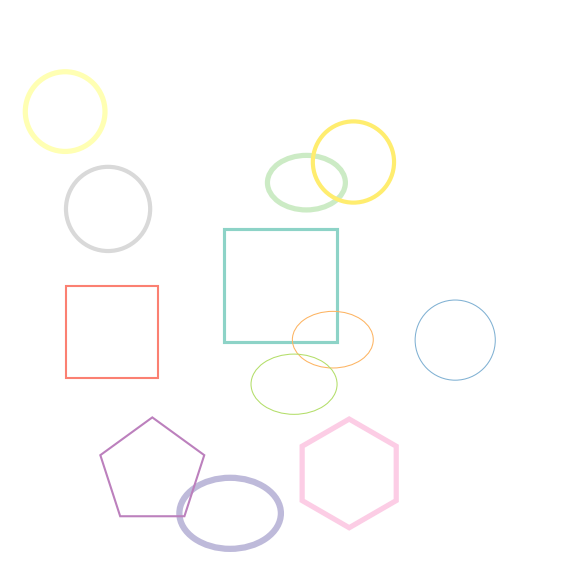[{"shape": "square", "thickness": 1.5, "radius": 0.49, "center": [0.485, 0.505]}, {"shape": "circle", "thickness": 2.5, "radius": 0.35, "center": [0.113, 0.806]}, {"shape": "oval", "thickness": 3, "radius": 0.44, "center": [0.399, 0.11]}, {"shape": "square", "thickness": 1, "radius": 0.4, "center": [0.194, 0.424]}, {"shape": "circle", "thickness": 0.5, "radius": 0.35, "center": [0.788, 0.41]}, {"shape": "oval", "thickness": 0.5, "radius": 0.35, "center": [0.576, 0.411]}, {"shape": "oval", "thickness": 0.5, "radius": 0.37, "center": [0.509, 0.334]}, {"shape": "hexagon", "thickness": 2.5, "radius": 0.47, "center": [0.605, 0.179]}, {"shape": "circle", "thickness": 2, "radius": 0.36, "center": [0.187, 0.637]}, {"shape": "pentagon", "thickness": 1, "radius": 0.47, "center": [0.264, 0.182]}, {"shape": "oval", "thickness": 2.5, "radius": 0.34, "center": [0.531, 0.683]}, {"shape": "circle", "thickness": 2, "radius": 0.35, "center": [0.612, 0.719]}]